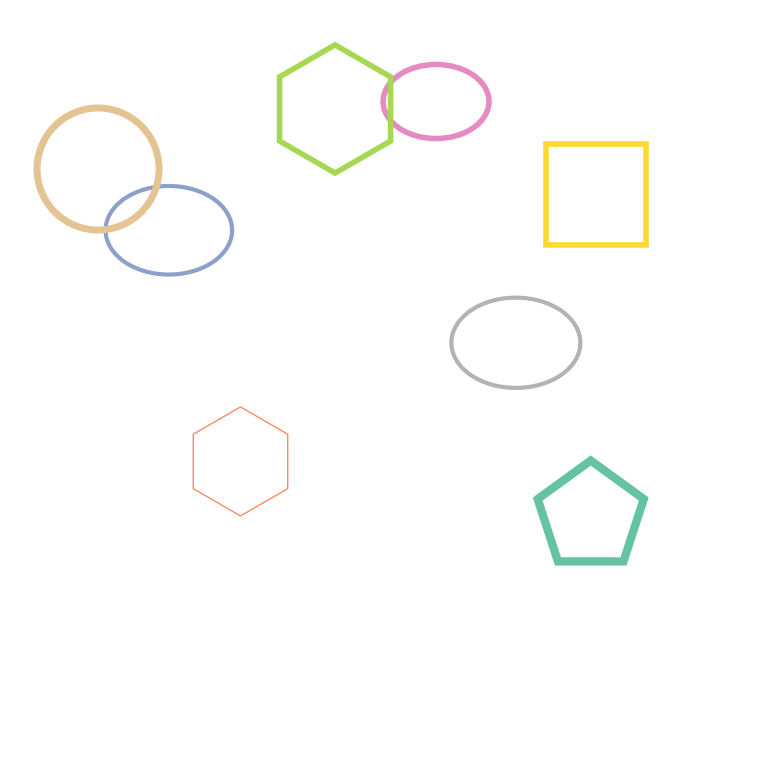[{"shape": "pentagon", "thickness": 3, "radius": 0.36, "center": [0.767, 0.329]}, {"shape": "hexagon", "thickness": 0.5, "radius": 0.35, "center": [0.312, 0.401]}, {"shape": "oval", "thickness": 1.5, "radius": 0.41, "center": [0.219, 0.701]}, {"shape": "oval", "thickness": 2, "radius": 0.34, "center": [0.566, 0.868]}, {"shape": "hexagon", "thickness": 2, "radius": 0.42, "center": [0.435, 0.859]}, {"shape": "square", "thickness": 2, "radius": 0.33, "center": [0.774, 0.747]}, {"shape": "circle", "thickness": 2.5, "radius": 0.4, "center": [0.127, 0.781]}, {"shape": "oval", "thickness": 1.5, "radius": 0.42, "center": [0.67, 0.555]}]